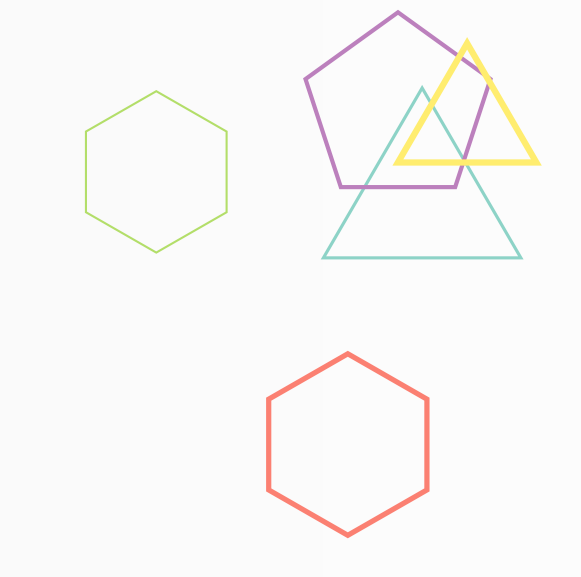[{"shape": "triangle", "thickness": 1.5, "radius": 0.98, "center": [0.726, 0.651]}, {"shape": "hexagon", "thickness": 2.5, "radius": 0.79, "center": [0.598, 0.229]}, {"shape": "hexagon", "thickness": 1, "radius": 0.7, "center": [0.269, 0.701]}, {"shape": "pentagon", "thickness": 2, "radius": 0.84, "center": [0.685, 0.81]}, {"shape": "triangle", "thickness": 3, "radius": 0.69, "center": [0.804, 0.787]}]